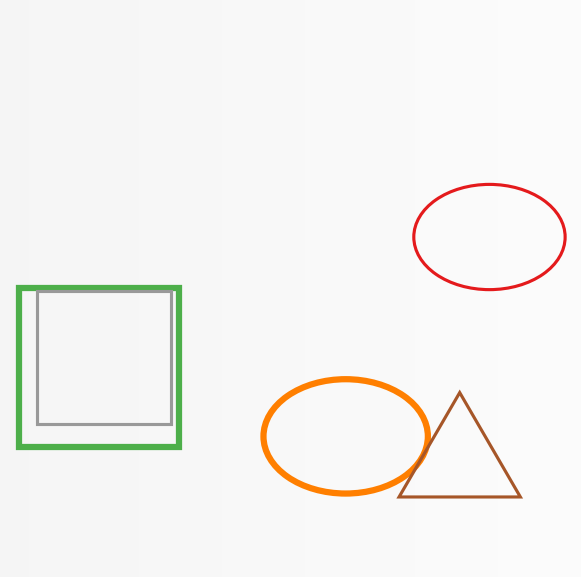[{"shape": "oval", "thickness": 1.5, "radius": 0.65, "center": [0.842, 0.589]}, {"shape": "square", "thickness": 3, "radius": 0.69, "center": [0.171, 0.362]}, {"shape": "oval", "thickness": 3, "radius": 0.71, "center": [0.595, 0.244]}, {"shape": "triangle", "thickness": 1.5, "radius": 0.6, "center": [0.791, 0.199]}, {"shape": "square", "thickness": 1.5, "radius": 0.58, "center": [0.179, 0.38]}]